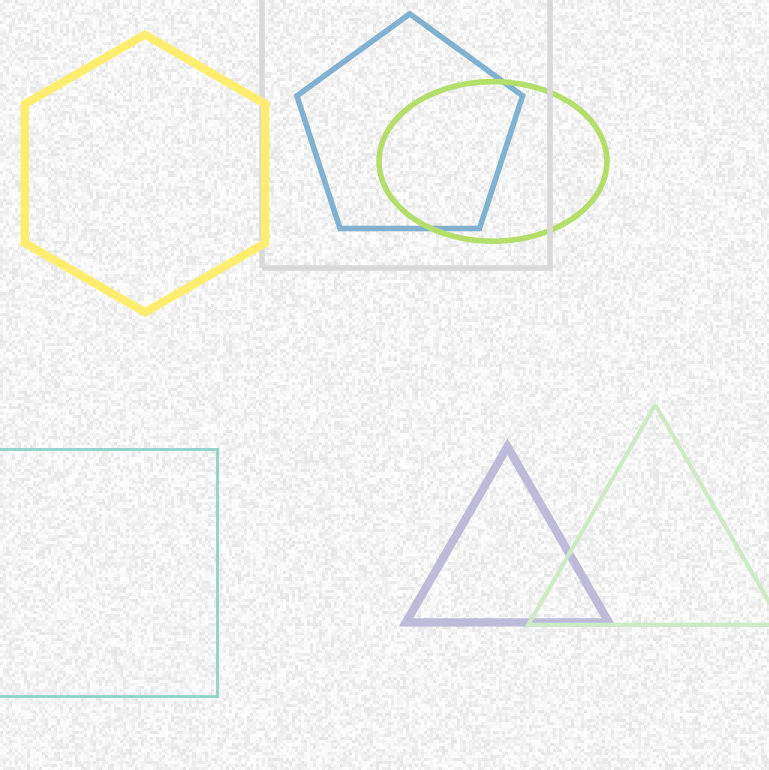[{"shape": "square", "thickness": 1, "radius": 0.8, "center": [0.121, 0.256]}, {"shape": "triangle", "thickness": 3, "radius": 0.76, "center": [0.659, 0.268]}, {"shape": "pentagon", "thickness": 2, "radius": 0.77, "center": [0.532, 0.828]}, {"shape": "oval", "thickness": 2, "radius": 0.74, "center": [0.64, 0.79]}, {"shape": "square", "thickness": 2, "radius": 0.94, "center": [0.527, 0.84]}, {"shape": "triangle", "thickness": 1.5, "radius": 0.95, "center": [0.851, 0.284]}, {"shape": "hexagon", "thickness": 3, "radius": 0.9, "center": [0.188, 0.775]}]